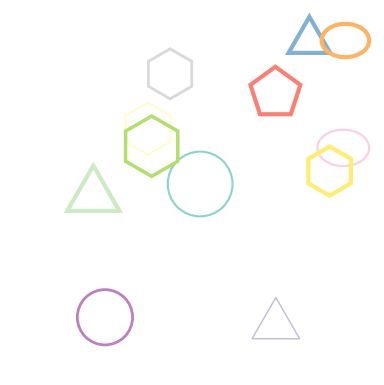[{"shape": "circle", "thickness": 1.5, "radius": 0.42, "center": [0.52, 0.522]}, {"shape": "hexagon", "thickness": 1, "radius": 0.34, "center": [0.384, 0.666]}, {"shape": "triangle", "thickness": 1, "radius": 0.36, "center": [0.716, 0.156]}, {"shape": "pentagon", "thickness": 3, "radius": 0.34, "center": [0.715, 0.758]}, {"shape": "triangle", "thickness": 3, "radius": 0.31, "center": [0.804, 0.894]}, {"shape": "oval", "thickness": 3, "radius": 0.31, "center": [0.897, 0.895]}, {"shape": "hexagon", "thickness": 2.5, "radius": 0.39, "center": [0.394, 0.62]}, {"shape": "oval", "thickness": 1.5, "radius": 0.34, "center": [0.892, 0.616]}, {"shape": "hexagon", "thickness": 2, "radius": 0.32, "center": [0.442, 0.808]}, {"shape": "circle", "thickness": 2, "radius": 0.36, "center": [0.273, 0.176]}, {"shape": "triangle", "thickness": 3, "radius": 0.39, "center": [0.242, 0.492]}, {"shape": "hexagon", "thickness": 3, "radius": 0.32, "center": [0.856, 0.556]}]